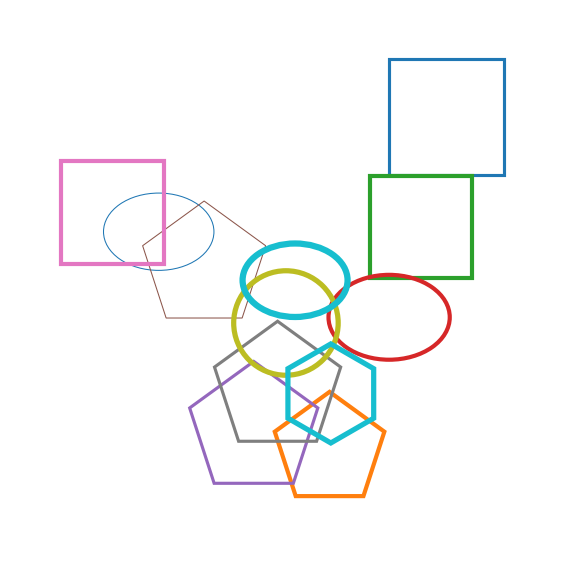[{"shape": "square", "thickness": 1.5, "radius": 0.5, "center": [0.773, 0.797]}, {"shape": "oval", "thickness": 0.5, "radius": 0.48, "center": [0.275, 0.598]}, {"shape": "pentagon", "thickness": 2, "radius": 0.5, "center": [0.571, 0.221]}, {"shape": "square", "thickness": 2, "radius": 0.44, "center": [0.729, 0.606]}, {"shape": "oval", "thickness": 2, "radius": 0.52, "center": [0.674, 0.45]}, {"shape": "pentagon", "thickness": 1.5, "radius": 0.58, "center": [0.439, 0.257]}, {"shape": "pentagon", "thickness": 0.5, "radius": 0.56, "center": [0.353, 0.539]}, {"shape": "square", "thickness": 2, "radius": 0.45, "center": [0.195, 0.632]}, {"shape": "pentagon", "thickness": 1.5, "radius": 0.57, "center": [0.481, 0.328]}, {"shape": "circle", "thickness": 2.5, "radius": 0.45, "center": [0.495, 0.44]}, {"shape": "oval", "thickness": 3, "radius": 0.45, "center": [0.511, 0.514]}, {"shape": "hexagon", "thickness": 2.5, "radius": 0.43, "center": [0.573, 0.318]}]